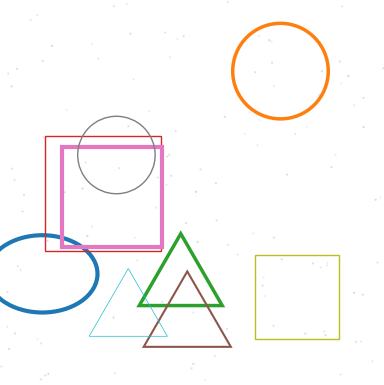[{"shape": "oval", "thickness": 3, "radius": 0.72, "center": [0.11, 0.289]}, {"shape": "circle", "thickness": 2.5, "radius": 0.62, "center": [0.729, 0.815]}, {"shape": "triangle", "thickness": 2.5, "radius": 0.62, "center": [0.469, 0.269]}, {"shape": "square", "thickness": 1, "radius": 0.75, "center": [0.267, 0.497]}, {"shape": "triangle", "thickness": 1.5, "radius": 0.65, "center": [0.486, 0.164]}, {"shape": "square", "thickness": 3, "radius": 0.65, "center": [0.291, 0.488]}, {"shape": "circle", "thickness": 1, "radius": 0.5, "center": [0.302, 0.597]}, {"shape": "square", "thickness": 1, "radius": 0.54, "center": [0.771, 0.228]}, {"shape": "triangle", "thickness": 0.5, "radius": 0.59, "center": [0.333, 0.185]}]